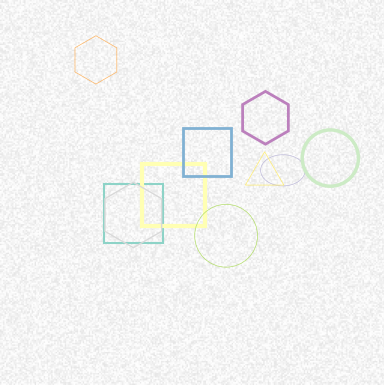[{"shape": "square", "thickness": 1.5, "radius": 0.38, "center": [0.347, 0.446]}, {"shape": "square", "thickness": 3, "radius": 0.41, "center": [0.451, 0.494]}, {"shape": "oval", "thickness": 0.5, "radius": 0.29, "center": [0.735, 0.558]}, {"shape": "square", "thickness": 2, "radius": 0.31, "center": [0.537, 0.604]}, {"shape": "hexagon", "thickness": 0.5, "radius": 0.31, "center": [0.249, 0.844]}, {"shape": "circle", "thickness": 0.5, "radius": 0.41, "center": [0.587, 0.388]}, {"shape": "hexagon", "thickness": 1, "radius": 0.42, "center": [0.346, 0.442]}, {"shape": "hexagon", "thickness": 2, "radius": 0.34, "center": [0.69, 0.694]}, {"shape": "circle", "thickness": 2.5, "radius": 0.37, "center": [0.858, 0.589]}, {"shape": "triangle", "thickness": 0.5, "radius": 0.29, "center": [0.687, 0.548]}]